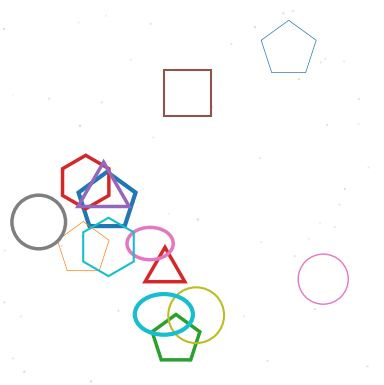[{"shape": "pentagon", "thickness": 0.5, "radius": 0.38, "center": [0.75, 0.872]}, {"shape": "pentagon", "thickness": 3, "radius": 0.39, "center": [0.278, 0.476]}, {"shape": "pentagon", "thickness": 0.5, "radius": 0.35, "center": [0.216, 0.354]}, {"shape": "pentagon", "thickness": 2.5, "radius": 0.33, "center": [0.457, 0.118]}, {"shape": "hexagon", "thickness": 2.5, "radius": 0.35, "center": [0.223, 0.527]}, {"shape": "triangle", "thickness": 2.5, "radius": 0.3, "center": [0.428, 0.298]}, {"shape": "triangle", "thickness": 2.5, "radius": 0.38, "center": [0.269, 0.502]}, {"shape": "square", "thickness": 1.5, "radius": 0.3, "center": [0.487, 0.758]}, {"shape": "oval", "thickness": 2.5, "radius": 0.3, "center": [0.39, 0.367]}, {"shape": "circle", "thickness": 1, "radius": 0.33, "center": [0.84, 0.275]}, {"shape": "circle", "thickness": 2.5, "radius": 0.35, "center": [0.101, 0.423]}, {"shape": "circle", "thickness": 1.5, "radius": 0.36, "center": [0.51, 0.181]}, {"shape": "oval", "thickness": 3, "radius": 0.38, "center": [0.426, 0.183]}, {"shape": "hexagon", "thickness": 1.5, "radius": 0.38, "center": [0.282, 0.359]}]